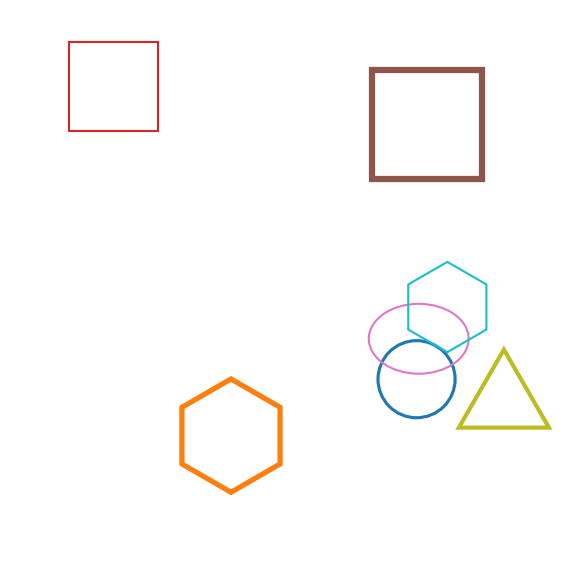[{"shape": "circle", "thickness": 1.5, "radius": 0.33, "center": [0.721, 0.343]}, {"shape": "hexagon", "thickness": 2.5, "radius": 0.49, "center": [0.4, 0.245]}, {"shape": "square", "thickness": 1, "radius": 0.39, "center": [0.197, 0.85]}, {"shape": "square", "thickness": 3, "radius": 0.48, "center": [0.74, 0.783]}, {"shape": "oval", "thickness": 1, "radius": 0.43, "center": [0.725, 0.413]}, {"shape": "triangle", "thickness": 2, "radius": 0.45, "center": [0.873, 0.304]}, {"shape": "hexagon", "thickness": 1, "radius": 0.39, "center": [0.775, 0.468]}]